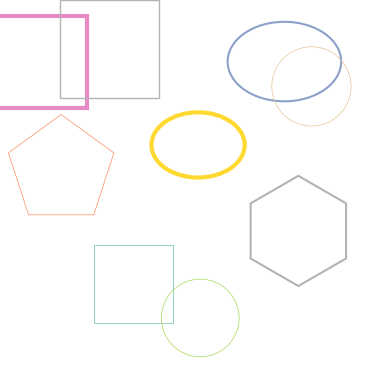[{"shape": "square", "thickness": 0.5, "radius": 0.51, "center": [0.347, 0.263]}, {"shape": "pentagon", "thickness": 0.5, "radius": 0.72, "center": [0.159, 0.558]}, {"shape": "oval", "thickness": 1.5, "radius": 0.74, "center": [0.739, 0.84]}, {"shape": "square", "thickness": 3, "radius": 0.59, "center": [0.109, 0.839]}, {"shape": "circle", "thickness": 0.5, "radius": 0.5, "center": [0.52, 0.174]}, {"shape": "oval", "thickness": 3, "radius": 0.6, "center": [0.514, 0.624]}, {"shape": "circle", "thickness": 0.5, "radius": 0.51, "center": [0.809, 0.776]}, {"shape": "square", "thickness": 1, "radius": 0.64, "center": [0.284, 0.873]}, {"shape": "hexagon", "thickness": 1.5, "radius": 0.72, "center": [0.775, 0.4]}]